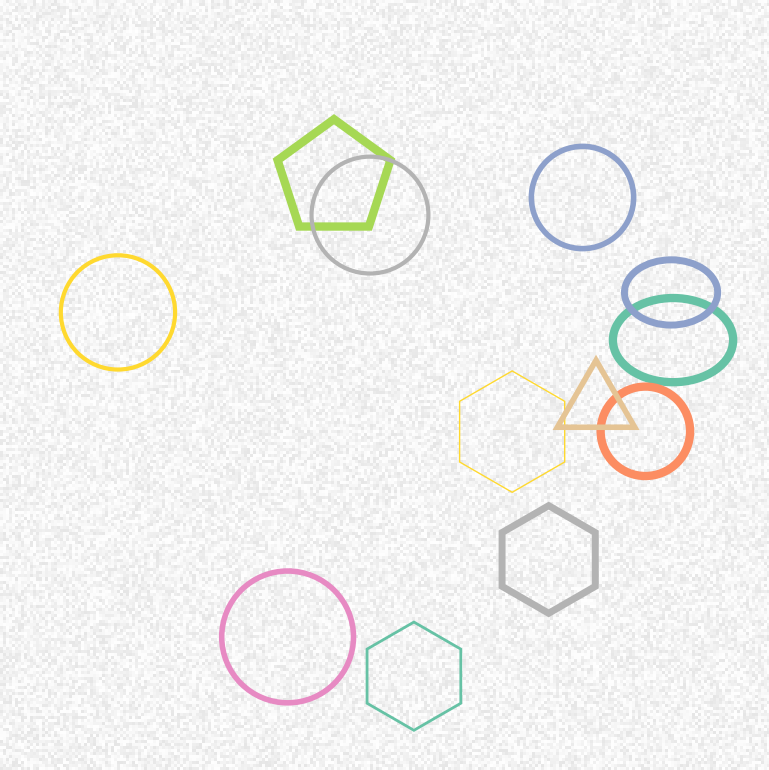[{"shape": "hexagon", "thickness": 1, "radius": 0.35, "center": [0.538, 0.122]}, {"shape": "oval", "thickness": 3, "radius": 0.39, "center": [0.874, 0.558]}, {"shape": "circle", "thickness": 3, "radius": 0.29, "center": [0.838, 0.44]}, {"shape": "circle", "thickness": 2, "radius": 0.33, "center": [0.756, 0.744]}, {"shape": "oval", "thickness": 2.5, "radius": 0.3, "center": [0.872, 0.62]}, {"shape": "circle", "thickness": 2, "radius": 0.43, "center": [0.374, 0.173]}, {"shape": "pentagon", "thickness": 3, "radius": 0.39, "center": [0.434, 0.768]}, {"shape": "circle", "thickness": 1.5, "radius": 0.37, "center": [0.153, 0.594]}, {"shape": "hexagon", "thickness": 0.5, "radius": 0.39, "center": [0.665, 0.439]}, {"shape": "triangle", "thickness": 2, "radius": 0.29, "center": [0.774, 0.474]}, {"shape": "circle", "thickness": 1.5, "radius": 0.38, "center": [0.48, 0.721]}, {"shape": "hexagon", "thickness": 2.5, "radius": 0.35, "center": [0.713, 0.273]}]